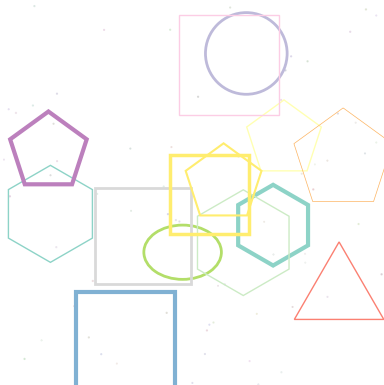[{"shape": "hexagon", "thickness": 1, "radius": 0.63, "center": [0.131, 0.445]}, {"shape": "hexagon", "thickness": 3, "radius": 0.52, "center": [0.709, 0.415]}, {"shape": "pentagon", "thickness": 1, "radius": 0.51, "center": [0.738, 0.639]}, {"shape": "circle", "thickness": 2, "radius": 0.53, "center": [0.64, 0.861]}, {"shape": "triangle", "thickness": 1, "radius": 0.67, "center": [0.881, 0.237]}, {"shape": "square", "thickness": 3, "radius": 0.65, "center": [0.326, 0.113]}, {"shape": "pentagon", "thickness": 0.5, "radius": 0.67, "center": [0.891, 0.585]}, {"shape": "oval", "thickness": 2, "radius": 0.5, "center": [0.474, 0.345]}, {"shape": "square", "thickness": 1, "radius": 0.65, "center": [0.595, 0.831]}, {"shape": "square", "thickness": 2, "radius": 0.62, "center": [0.372, 0.386]}, {"shape": "pentagon", "thickness": 3, "radius": 0.52, "center": [0.126, 0.606]}, {"shape": "hexagon", "thickness": 1, "radius": 0.69, "center": [0.632, 0.37]}, {"shape": "pentagon", "thickness": 1.5, "radius": 0.52, "center": [0.581, 0.524]}, {"shape": "square", "thickness": 2.5, "radius": 0.51, "center": [0.545, 0.495]}]